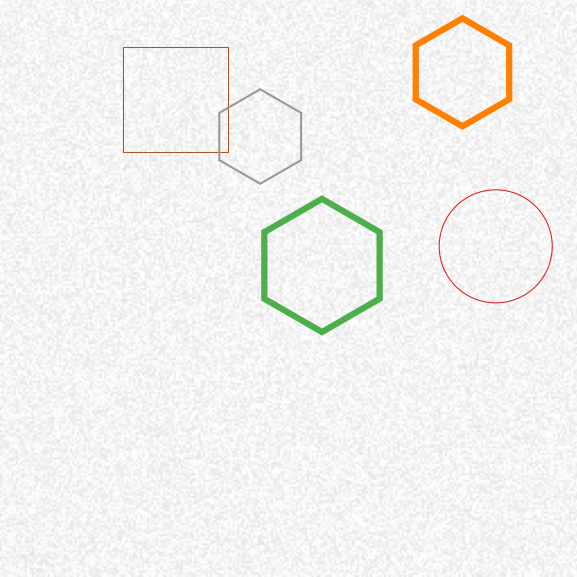[{"shape": "circle", "thickness": 0.5, "radius": 0.49, "center": [0.858, 0.573]}, {"shape": "hexagon", "thickness": 3, "radius": 0.58, "center": [0.558, 0.54]}, {"shape": "hexagon", "thickness": 3, "radius": 0.47, "center": [0.801, 0.874]}, {"shape": "square", "thickness": 0.5, "radius": 0.46, "center": [0.304, 0.827]}, {"shape": "hexagon", "thickness": 1, "radius": 0.41, "center": [0.451, 0.763]}]